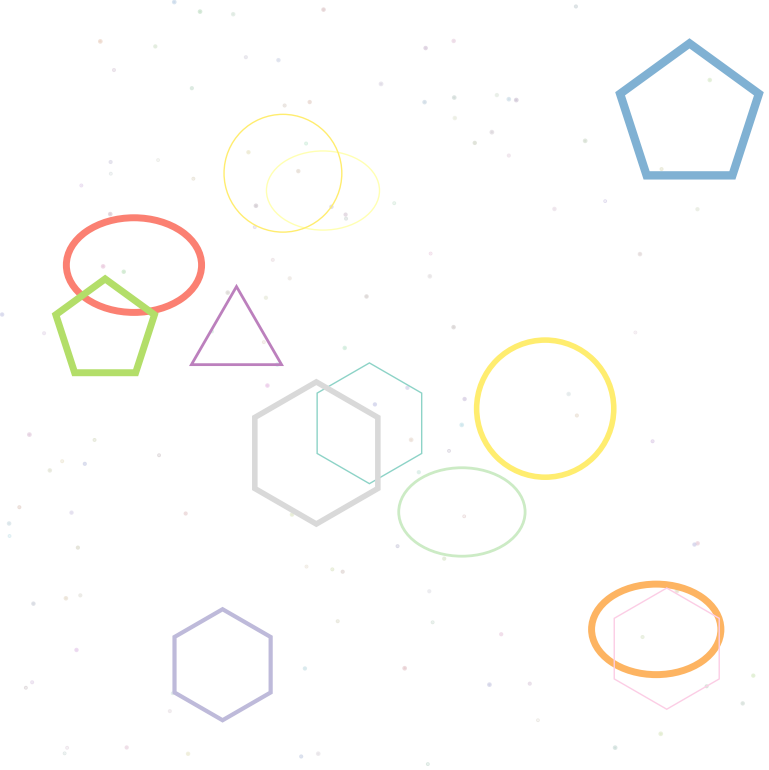[{"shape": "hexagon", "thickness": 0.5, "radius": 0.39, "center": [0.48, 0.45]}, {"shape": "oval", "thickness": 0.5, "radius": 0.37, "center": [0.419, 0.753]}, {"shape": "hexagon", "thickness": 1.5, "radius": 0.36, "center": [0.289, 0.137]}, {"shape": "oval", "thickness": 2.5, "radius": 0.44, "center": [0.174, 0.656]}, {"shape": "pentagon", "thickness": 3, "radius": 0.47, "center": [0.895, 0.849]}, {"shape": "oval", "thickness": 2.5, "radius": 0.42, "center": [0.852, 0.183]}, {"shape": "pentagon", "thickness": 2.5, "radius": 0.34, "center": [0.137, 0.57]}, {"shape": "hexagon", "thickness": 0.5, "radius": 0.39, "center": [0.866, 0.158]}, {"shape": "hexagon", "thickness": 2, "radius": 0.46, "center": [0.411, 0.412]}, {"shape": "triangle", "thickness": 1, "radius": 0.34, "center": [0.307, 0.56]}, {"shape": "oval", "thickness": 1, "radius": 0.41, "center": [0.6, 0.335]}, {"shape": "circle", "thickness": 0.5, "radius": 0.38, "center": [0.367, 0.775]}, {"shape": "circle", "thickness": 2, "radius": 0.45, "center": [0.708, 0.469]}]